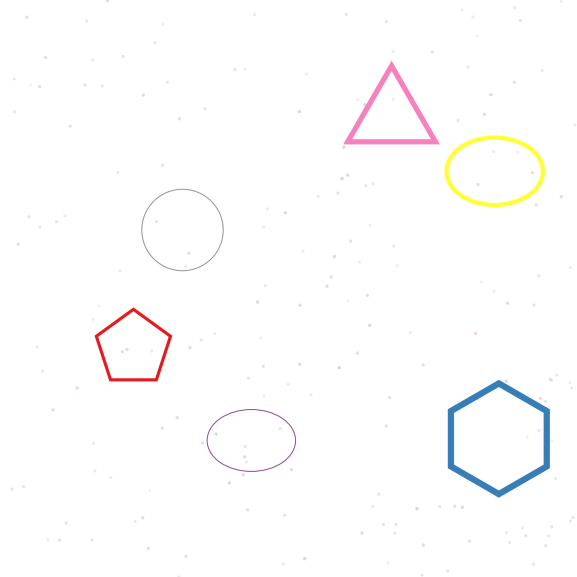[{"shape": "pentagon", "thickness": 1.5, "radius": 0.34, "center": [0.231, 0.396]}, {"shape": "hexagon", "thickness": 3, "radius": 0.48, "center": [0.864, 0.239]}, {"shape": "oval", "thickness": 0.5, "radius": 0.38, "center": [0.435, 0.236]}, {"shape": "oval", "thickness": 2, "radius": 0.42, "center": [0.857, 0.703]}, {"shape": "triangle", "thickness": 2.5, "radius": 0.44, "center": [0.678, 0.797]}, {"shape": "circle", "thickness": 0.5, "radius": 0.35, "center": [0.316, 0.601]}]